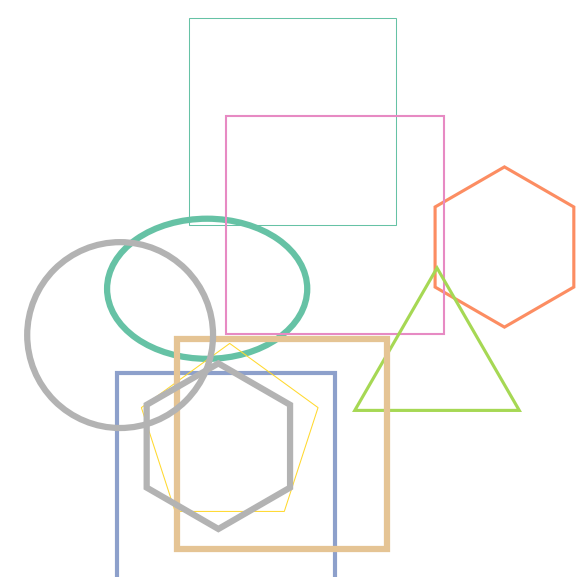[{"shape": "square", "thickness": 0.5, "radius": 0.9, "center": [0.506, 0.788]}, {"shape": "oval", "thickness": 3, "radius": 0.87, "center": [0.359, 0.499]}, {"shape": "hexagon", "thickness": 1.5, "radius": 0.69, "center": [0.874, 0.571]}, {"shape": "square", "thickness": 2, "radius": 0.94, "center": [0.391, 0.165]}, {"shape": "square", "thickness": 1, "radius": 0.94, "center": [0.581, 0.609]}, {"shape": "triangle", "thickness": 1.5, "radius": 0.82, "center": [0.757, 0.371]}, {"shape": "pentagon", "thickness": 0.5, "radius": 0.8, "center": [0.398, 0.244]}, {"shape": "square", "thickness": 3, "radius": 0.91, "center": [0.488, 0.23]}, {"shape": "circle", "thickness": 3, "radius": 0.8, "center": [0.208, 0.419]}, {"shape": "hexagon", "thickness": 3, "radius": 0.72, "center": [0.378, 0.226]}]